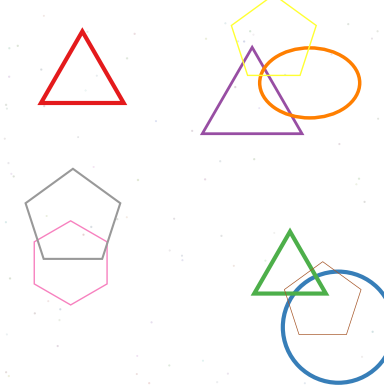[{"shape": "triangle", "thickness": 3, "radius": 0.62, "center": [0.214, 0.795]}, {"shape": "circle", "thickness": 3, "radius": 0.72, "center": [0.879, 0.15]}, {"shape": "triangle", "thickness": 3, "radius": 0.54, "center": [0.753, 0.291]}, {"shape": "triangle", "thickness": 2, "radius": 0.75, "center": [0.655, 0.727]}, {"shape": "oval", "thickness": 2.5, "radius": 0.65, "center": [0.804, 0.785]}, {"shape": "pentagon", "thickness": 1, "radius": 0.58, "center": [0.711, 0.898]}, {"shape": "pentagon", "thickness": 0.5, "radius": 0.52, "center": [0.838, 0.216]}, {"shape": "hexagon", "thickness": 1, "radius": 0.55, "center": [0.184, 0.317]}, {"shape": "pentagon", "thickness": 1.5, "radius": 0.65, "center": [0.189, 0.432]}]